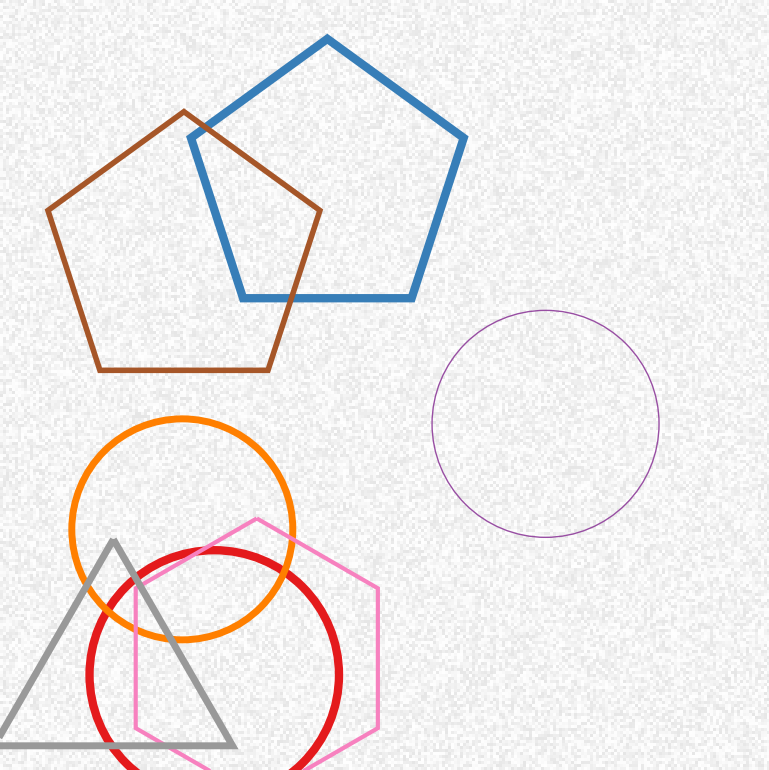[{"shape": "circle", "thickness": 3, "radius": 0.81, "center": [0.278, 0.123]}, {"shape": "pentagon", "thickness": 3, "radius": 0.93, "center": [0.425, 0.763]}, {"shape": "circle", "thickness": 0.5, "radius": 0.74, "center": [0.709, 0.45]}, {"shape": "circle", "thickness": 2.5, "radius": 0.72, "center": [0.237, 0.313]}, {"shape": "pentagon", "thickness": 2, "radius": 0.93, "center": [0.239, 0.669]}, {"shape": "hexagon", "thickness": 1.5, "radius": 0.91, "center": [0.333, 0.145]}, {"shape": "triangle", "thickness": 2.5, "radius": 0.89, "center": [0.147, 0.121]}]